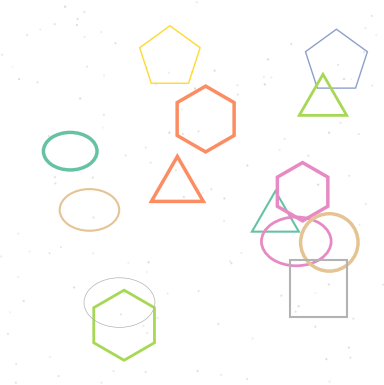[{"shape": "triangle", "thickness": 1.5, "radius": 0.35, "center": [0.715, 0.433]}, {"shape": "oval", "thickness": 2.5, "radius": 0.35, "center": [0.182, 0.607]}, {"shape": "triangle", "thickness": 2.5, "radius": 0.39, "center": [0.461, 0.516]}, {"shape": "hexagon", "thickness": 2.5, "radius": 0.43, "center": [0.534, 0.691]}, {"shape": "pentagon", "thickness": 1, "radius": 0.42, "center": [0.874, 0.84]}, {"shape": "hexagon", "thickness": 2.5, "radius": 0.38, "center": [0.786, 0.502]}, {"shape": "oval", "thickness": 2, "radius": 0.45, "center": [0.77, 0.373]}, {"shape": "triangle", "thickness": 2, "radius": 0.36, "center": [0.839, 0.736]}, {"shape": "hexagon", "thickness": 2, "radius": 0.46, "center": [0.322, 0.155]}, {"shape": "pentagon", "thickness": 1, "radius": 0.41, "center": [0.441, 0.851]}, {"shape": "circle", "thickness": 2.5, "radius": 0.37, "center": [0.855, 0.37]}, {"shape": "oval", "thickness": 1.5, "radius": 0.39, "center": [0.232, 0.455]}, {"shape": "square", "thickness": 1.5, "radius": 0.37, "center": [0.827, 0.25]}, {"shape": "oval", "thickness": 0.5, "radius": 0.46, "center": [0.31, 0.214]}]